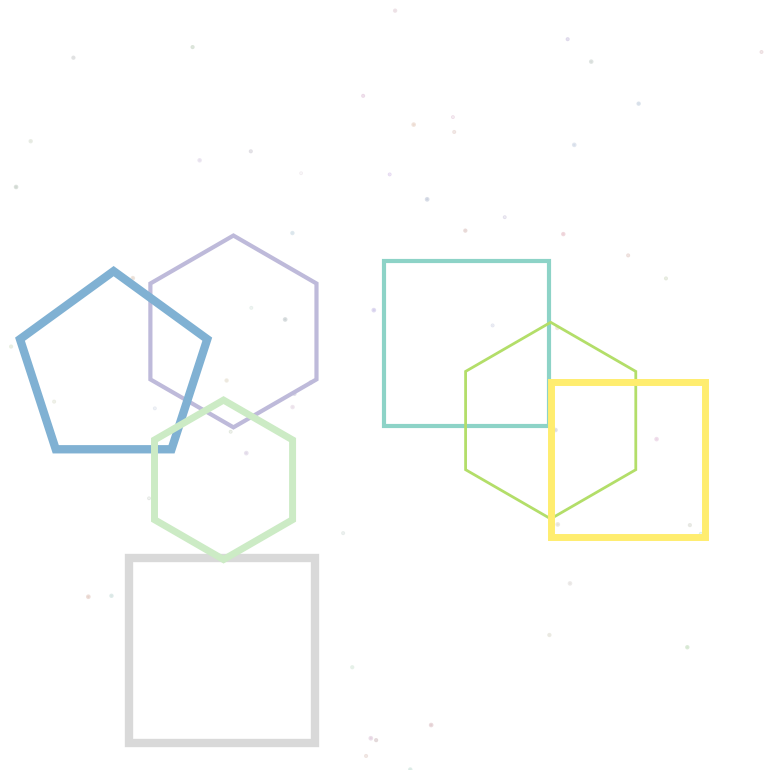[{"shape": "square", "thickness": 1.5, "radius": 0.53, "center": [0.605, 0.554]}, {"shape": "hexagon", "thickness": 1.5, "radius": 0.62, "center": [0.303, 0.57]}, {"shape": "pentagon", "thickness": 3, "radius": 0.64, "center": [0.148, 0.52]}, {"shape": "hexagon", "thickness": 1, "radius": 0.64, "center": [0.715, 0.454]}, {"shape": "square", "thickness": 3, "radius": 0.6, "center": [0.288, 0.155]}, {"shape": "hexagon", "thickness": 2.5, "radius": 0.52, "center": [0.29, 0.377]}, {"shape": "square", "thickness": 2.5, "radius": 0.5, "center": [0.816, 0.404]}]